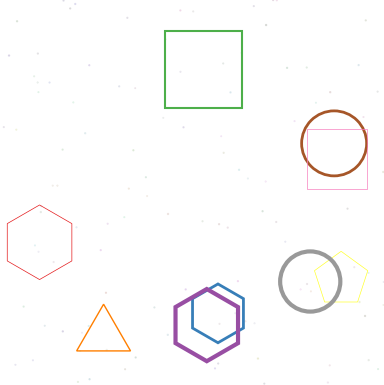[{"shape": "hexagon", "thickness": 0.5, "radius": 0.48, "center": [0.103, 0.371]}, {"shape": "hexagon", "thickness": 2, "radius": 0.38, "center": [0.566, 0.186]}, {"shape": "square", "thickness": 1.5, "radius": 0.5, "center": [0.527, 0.82]}, {"shape": "hexagon", "thickness": 3, "radius": 0.47, "center": [0.537, 0.156]}, {"shape": "triangle", "thickness": 1, "radius": 0.4, "center": [0.269, 0.129]}, {"shape": "pentagon", "thickness": 0.5, "radius": 0.36, "center": [0.886, 0.274]}, {"shape": "circle", "thickness": 2, "radius": 0.42, "center": [0.868, 0.628]}, {"shape": "square", "thickness": 0.5, "radius": 0.39, "center": [0.874, 0.586]}, {"shape": "circle", "thickness": 3, "radius": 0.39, "center": [0.806, 0.269]}]